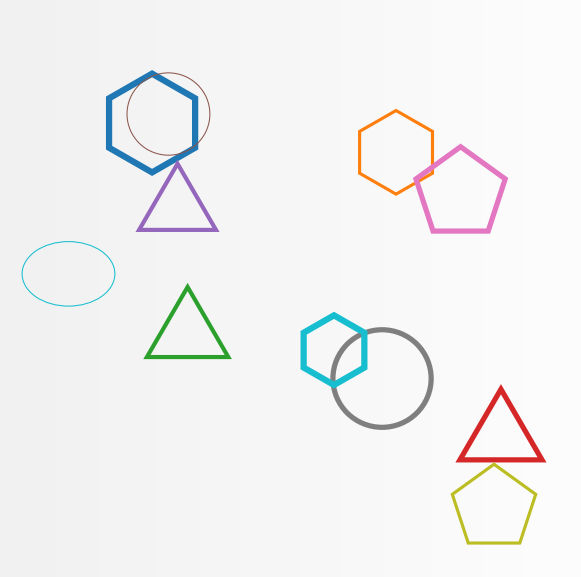[{"shape": "hexagon", "thickness": 3, "radius": 0.43, "center": [0.262, 0.786]}, {"shape": "hexagon", "thickness": 1.5, "radius": 0.36, "center": [0.681, 0.735]}, {"shape": "triangle", "thickness": 2, "radius": 0.4, "center": [0.323, 0.421]}, {"shape": "triangle", "thickness": 2.5, "radius": 0.41, "center": [0.862, 0.244]}, {"shape": "triangle", "thickness": 2, "radius": 0.38, "center": [0.305, 0.639]}, {"shape": "circle", "thickness": 0.5, "radius": 0.36, "center": [0.29, 0.802]}, {"shape": "pentagon", "thickness": 2.5, "radius": 0.4, "center": [0.792, 0.664]}, {"shape": "circle", "thickness": 2.5, "radius": 0.42, "center": [0.657, 0.344]}, {"shape": "pentagon", "thickness": 1.5, "radius": 0.38, "center": [0.85, 0.12]}, {"shape": "oval", "thickness": 0.5, "radius": 0.4, "center": [0.118, 0.525]}, {"shape": "hexagon", "thickness": 3, "radius": 0.3, "center": [0.575, 0.393]}]